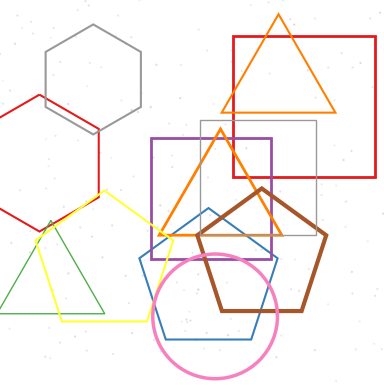[{"shape": "hexagon", "thickness": 1.5, "radius": 0.89, "center": [0.103, 0.576]}, {"shape": "square", "thickness": 2, "radius": 0.92, "center": [0.789, 0.723]}, {"shape": "pentagon", "thickness": 1.5, "radius": 0.94, "center": [0.542, 0.271]}, {"shape": "triangle", "thickness": 1, "radius": 0.81, "center": [0.132, 0.266]}, {"shape": "square", "thickness": 2, "radius": 0.78, "center": [0.548, 0.485]}, {"shape": "triangle", "thickness": 2, "radius": 0.92, "center": [0.573, 0.481]}, {"shape": "triangle", "thickness": 1.5, "radius": 0.85, "center": [0.723, 0.793]}, {"shape": "pentagon", "thickness": 1.5, "radius": 0.94, "center": [0.271, 0.317]}, {"shape": "pentagon", "thickness": 3, "radius": 0.88, "center": [0.68, 0.334]}, {"shape": "circle", "thickness": 2.5, "radius": 0.81, "center": [0.559, 0.178]}, {"shape": "hexagon", "thickness": 1.5, "radius": 0.71, "center": [0.242, 0.794]}, {"shape": "square", "thickness": 1, "radius": 0.75, "center": [0.671, 0.539]}]